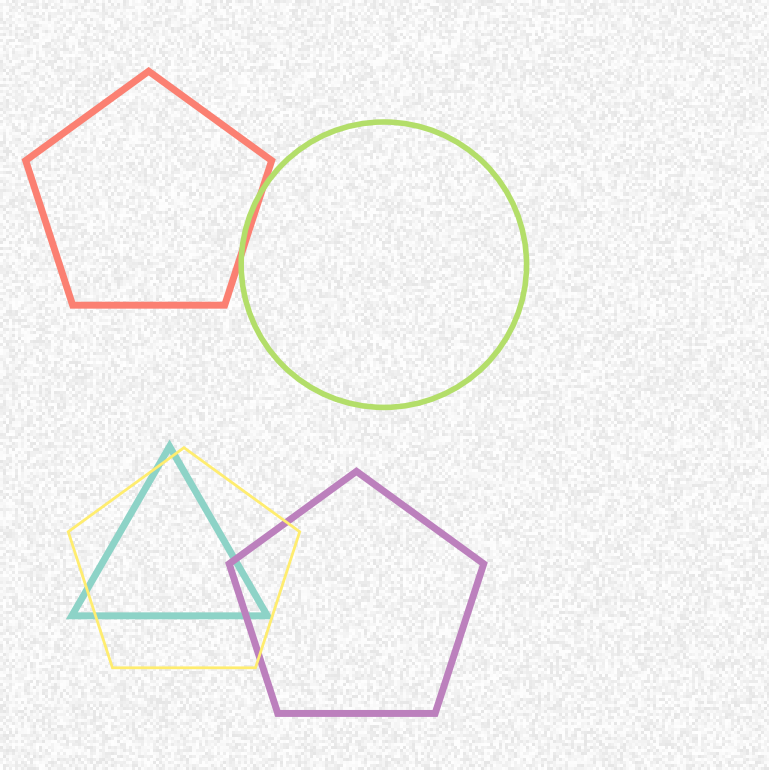[{"shape": "triangle", "thickness": 2.5, "radius": 0.73, "center": [0.22, 0.274]}, {"shape": "pentagon", "thickness": 2.5, "radius": 0.84, "center": [0.193, 0.74]}, {"shape": "circle", "thickness": 2, "radius": 0.93, "center": [0.499, 0.656]}, {"shape": "pentagon", "thickness": 2.5, "radius": 0.87, "center": [0.463, 0.214]}, {"shape": "pentagon", "thickness": 1, "radius": 0.79, "center": [0.239, 0.261]}]